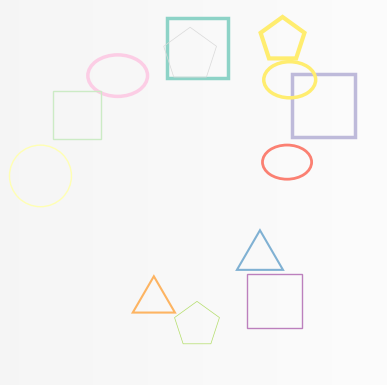[{"shape": "square", "thickness": 2.5, "radius": 0.39, "center": [0.51, 0.875]}, {"shape": "circle", "thickness": 1, "radius": 0.4, "center": [0.104, 0.543]}, {"shape": "square", "thickness": 2.5, "radius": 0.41, "center": [0.834, 0.727]}, {"shape": "oval", "thickness": 2, "radius": 0.32, "center": [0.741, 0.579]}, {"shape": "triangle", "thickness": 1.5, "radius": 0.34, "center": [0.671, 0.333]}, {"shape": "triangle", "thickness": 1.5, "radius": 0.31, "center": [0.397, 0.22]}, {"shape": "pentagon", "thickness": 0.5, "radius": 0.3, "center": [0.508, 0.156]}, {"shape": "oval", "thickness": 2.5, "radius": 0.39, "center": [0.304, 0.804]}, {"shape": "pentagon", "thickness": 0.5, "radius": 0.36, "center": [0.491, 0.858]}, {"shape": "square", "thickness": 1, "radius": 0.35, "center": [0.707, 0.218]}, {"shape": "square", "thickness": 1, "radius": 0.31, "center": [0.199, 0.702]}, {"shape": "pentagon", "thickness": 3, "radius": 0.3, "center": [0.729, 0.896]}, {"shape": "oval", "thickness": 2.5, "radius": 0.33, "center": [0.748, 0.793]}]